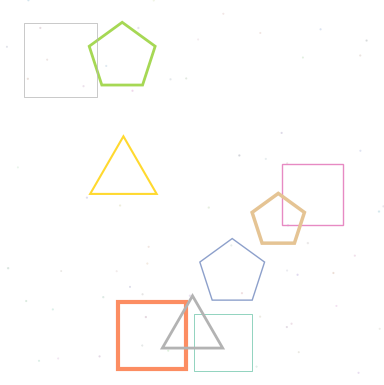[{"shape": "square", "thickness": 0.5, "radius": 0.38, "center": [0.579, 0.11]}, {"shape": "square", "thickness": 3, "radius": 0.44, "center": [0.395, 0.128]}, {"shape": "pentagon", "thickness": 1, "radius": 0.44, "center": [0.603, 0.292]}, {"shape": "square", "thickness": 1, "radius": 0.4, "center": [0.811, 0.494]}, {"shape": "pentagon", "thickness": 2, "radius": 0.45, "center": [0.317, 0.852]}, {"shape": "triangle", "thickness": 1.5, "radius": 0.5, "center": [0.321, 0.546]}, {"shape": "pentagon", "thickness": 2.5, "radius": 0.36, "center": [0.723, 0.426]}, {"shape": "square", "thickness": 0.5, "radius": 0.48, "center": [0.157, 0.844]}, {"shape": "triangle", "thickness": 2, "radius": 0.45, "center": [0.5, 0.141]}]